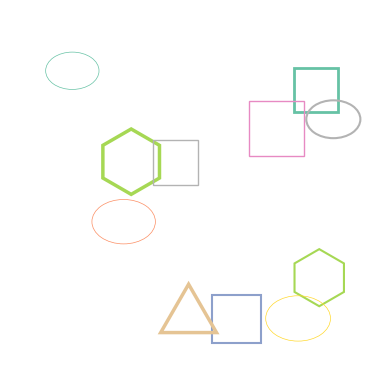[{"shape": "square", "thickness": 2, "radius": 0.29, "center": [0.82, 0.767]}, {"shape": "oval", "thickness": 0.5, "radius": 0.35, "center": [0.188, 0.816]}, {"shape": "oval", "thickness": 0.5, "radius": 0.41, "center": [0.321, 0.424]}, {"shape": "square", "thickness": 1.5, "radius": 0.31, "center": [0.614, 0.172]}, {"shape": "square", "thickness": 1, "radius": 0.36, "center": [0.718, 0.667]}, {"shape": "hexagon", "thickness": 1.5, "radius": 0.37, "center": [0.829, 0.279]}, {"shape": "hexagon", "thickness": 2.5, "radius": 0.42, "center": [0.341, 0.58]}, {"shape": "oval", "thickness": 0.5, "radius": 0.42, "center": [0.774, 0.173]}, {"shape": "triangle", "thickness": 2.5, "radius": 0.42, "center": [0.49, 0.178]}, {"shape": "square", "thickness": 1, "radius": 0.29, "center": [0.456, 0.578]}, {"shape": "oval", "thickness": 1.5, "radius": 0.35, "center": [0.866, 0.69]}]